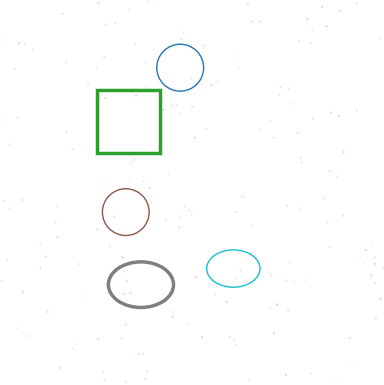[{"shape": "circle", "thickness": 1, "radius": 0.3, "center": [0.468, 0.824]}, {"shape": "square", "thickness": 2.5, "radius": 0.41, "center": [0.333, 0.685]}, {"shape": "circle", "thickness": 1, "radius": 0.3, "center": [0.327, 0.449]}, {"shape": "oval", "thickness": 2.5, "radius": 0.42, "center": [0.366, 0.261]}, {"shape": "oval", "thickness": 1, "radius": 0.35, "center": [0.606, 0.302]}]